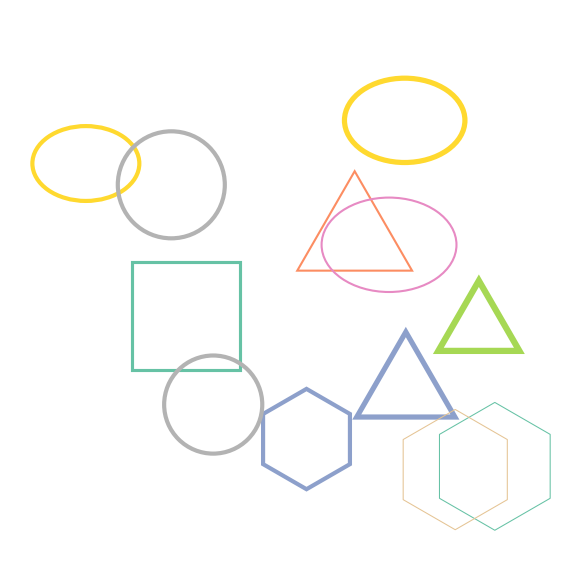[{"shape": "hexagon", "thickness": 0.5, "radius": 0.55, "center": [0.857, 0.192]}, {"shape": "square", "thickness": 1.5, "radius": 0.47, "center": [0.322, 0.452]}, {"shape": "triangle", "thickness": 1, "radius": 0.57, "center": [0.614, 0.588]}, {"shape": "triangle", "thickness": 2.5, "radius": 0.49, "center": [0.703, 0.326]}, {"shape": "hexagon", "thickness": 2, "radius": 0.43, "center": [0.531, 0.239]}, {"shape": "oval", "thickness": 1, "radius": 0.58, "center": [0.674, 0.575]}, {"shape": "triangle", "thickness": 3, "radius": 0.41, "center": [0.829, 0.432]}, {"shape": "oval", "thickness": 2.5, "radius": 0.52, "center": [0.701, 0.791]}, {"shape": "oval", "thickness": 2, "radius": 0.46, "center": [0.149, 0.716]}, {"shape": "hexagon", "thickness": 0.5, "radius": 0.52, "center": [0.788, 0.186]}, {"shape": "circle", "thickness": 2, "radius": 0.46, "center": [0.297, 0.679]}, {"shape": "circle", "thickness": 2, "radius": 0.42, "center": [0.369, 0.299]}]